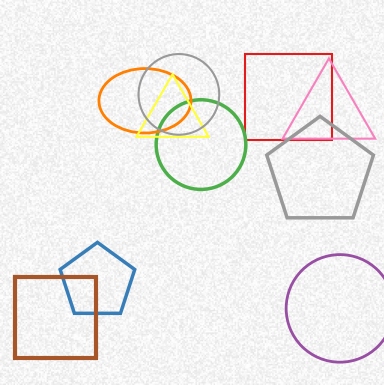[{"shape": "square", "thickness": 1.5, "radius": 0.56, "center": [0.749, 0.748]}, {"shape": "pentagon", "thickness": 2.5, "radius": 0.51, "center": [0.253, 0.269]}, {"shape": "circle", "thickness": 2.5, "radius": 0.58, "center": [0.522, 0.624]}, {"shape": "circle", "thickness": 2, "radius": 0.7, "center": [0.883, 0.199]}, {"shape": "oval", "thickness": 2, "radius": 0.6, "center": [0.377, 0.738]}, {"shape": "triangle", "thickness": 1.5, "radius": 0.54, "center": [0.448, 0.699]}, {"shape": "square", "thickness": 3, "radius": 0.53, "center": [0.144, 0.174]}, {"shape": "triangle", "thickness": 1.5, "radius": 0.69, "center": [0.854, 0.709]}, {"shape": "pentagon", "thickness": 2.5, "radius": 0.73, "center": [0.831, 0.552]}, {"shape": "circle", "thickness": 1.5, "radius": 0.52, "center": [0.465, 0.755]}]